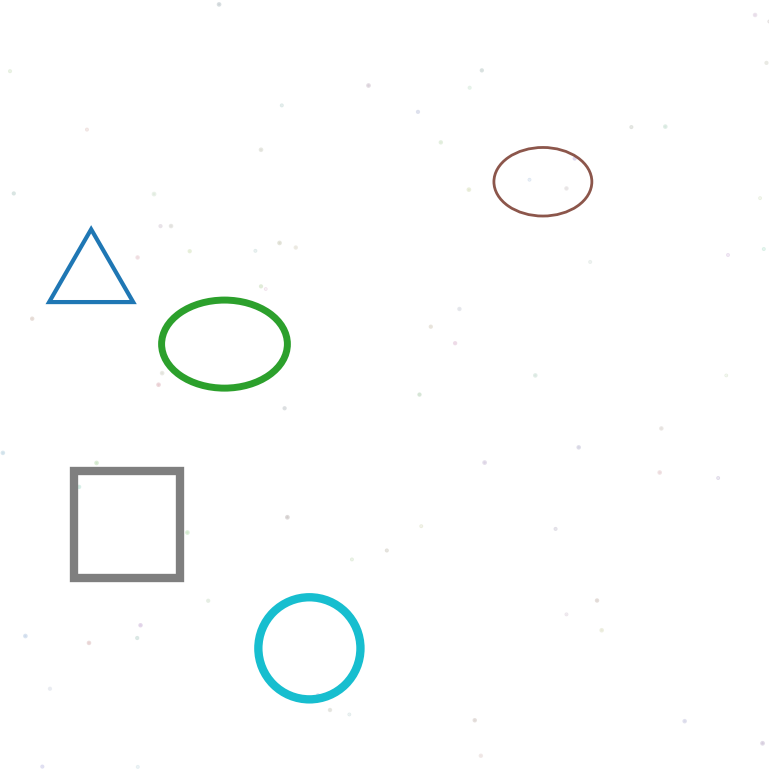[{"shape": "triangle", "thickness": 1.5, "radius": 0.32, "center": [0.118, 0.639]}, {"shape": "oval", "thickness": 2.5, "radius": 0.41, "center": [0.292, 0.553]}, {"shape": "oval", "thickness": 1, "radius": 0.32, "center": [0.705, 0.764]}, {"shape": "square", "thickness": 3, "radius": 0.34, "center": [0.165, 0.319]}, {"shape": "circle", "thickness": 3, "radius": 0.33, "center": [0.402, 0.158]}]